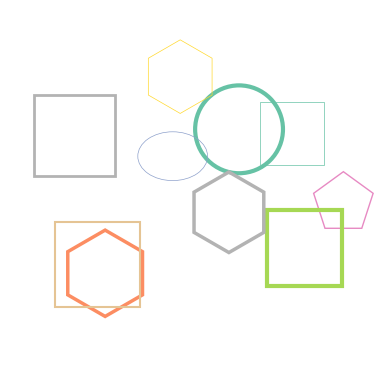[{"shape": "circle", "thickness": 3, "radius": 0.57, "center": [0.621, 0.664]}, {"shape": "square", "thickness": 0.5, "radius": 0.41, "center": [0.758, 0.652]}, {"shape": "hexagon", "thickness": 2.5, "radius": 0.56, "center": [0.273, 0.29]}, {"shape": "oval", "thickness": 0.5, "radius": 0.45, "center": [0.449, 0.594]}, {"shape": "pentagon", "thickness": 1, "radius": 0.41, "center": [0.892, 0.473]}, {"shape": "square", "thickness": 3, "radius": 0.49, "center": [0.791, 0.357]}, {"shape": "hexagon", "thickness": 0.5, "radius": 0.48, "center": [0.468, 0.801]}, {"shape": "square", "thickness": 1.5, "radius": 0.55, "center": [0.254, 0.313]}, {"shape": "square", "thickness": 2, "radius": 0.52, "center": [0.193, 0.648]}, {"shape": "hexagon", "thickness": 2.5, "radius": 0.52, "center": [0.595, 0.449]}]